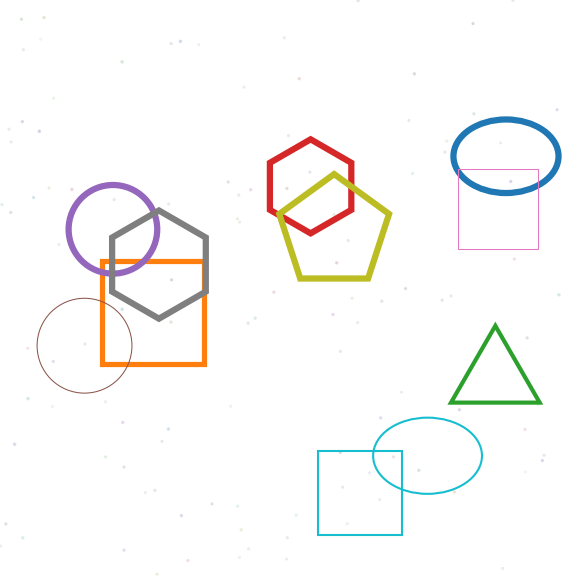[{"shape": "oval", "thickness": 3, "radius": 0.45, "center": [0.876, 0.729]}, {"shape": "square", "thickness": 2.5, "radius": 0.45, "center": [0.265, 0.458]}, {"shape": "triangle", "thickness": 2, "radius": 0.44, "center": [0.858, 0.346]}, {"shape": "hexagon", "thickness": 3, "radius": 0.41, "center": [0.538, 0.676]}, {"shape": "circle", "thickness": 3, "radius": 0.38, "center": [0.196, 0.602]}, {"shape": "circle", "thickness": 0.5, "radius": 0.41, "center": [0.146, 0.401]}, {"shape": "square", "thickness": 0.5, "radius": 0.35, "center": [0.862, 0.638]}, {"shape": "hexagon", "thickness": 3, "radius": 0.47, "center": [0.275, 0.541]}, {"shape": "pentagon", "thickness": 3, "radius": 0.5, "center": [0.579, 0.598]}, {"shape": "oval", "thickness": 1, "radius": 0.47, "center": [0.74, 0.21]}, {"shape": "square", "thickness": 1, "radius": 0.36, "center": [0.623, 0.146]}]